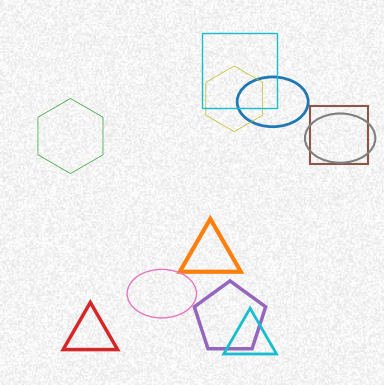[{"shape": "oval", "thickness": 2, "radius": 0.46, "center": [0.708, 0.736]}, {"shape": "triangle", "thickness": 3, "radius": 0.46, "center": [0.546, 0.34]}, {"shape": "hexagon", "thickness": 0.5, "radius": 0.49, "center": [0.183, 0.647]}, {"shape": "triangle", "thickness": 2.5, "radius": 0.41, "center": [0.235, 0.133]}, {"shape": "pentagon", "thickness": 2.5, "radius": 0.49, "center": [0.597, 0.173]}, {"shape": "square", "thickness": 1.5, "radius": 0.38, "center": [0.881, 0.65]}, {"shape": "oval", "thickness": 1, "radius": 0.45, "center": [0.42, 0.237]}, {"shape": "oval", "thickness": 1.5, "radius": 0.46, "center": [0.884, 0.641]}, {"shape": "hexagon", "thickness": 0.5, "radius": 0.43, "center": [0.608, 0.743]}, {"shape": "square", "thickness": 1, "radius": 0.49, "center": [0.621, 0.818]}, {"shape": "triangle", "thickness": 2, "radius": 0.4, "center": [0.65, 0.12]}]